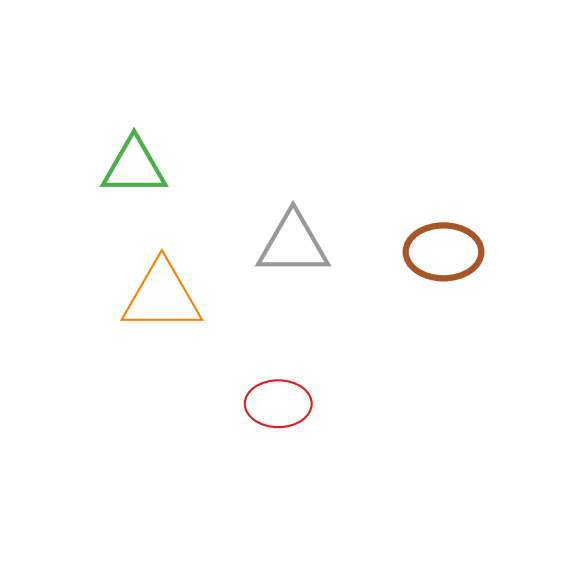[{"shape": "oval", "thickness": 1, "radius": 0.29, "center": [0.482, 0.3]}, {"shape": "triangle", "thickness": 2, "radius": 0.31, "center": [0.232, 0.71]}, {"shape": "triangle", "thickness": 1, "radius": 0.4, "center": [0.28, 0.486]}, {"shape": "oval", "thickness": 3, "radius": 0.33, "center": [0.768, 0.563]}, {"shape": "triangle", "thickness": 2, "radius": 0.35, "center": [0.507, 0.576]}]